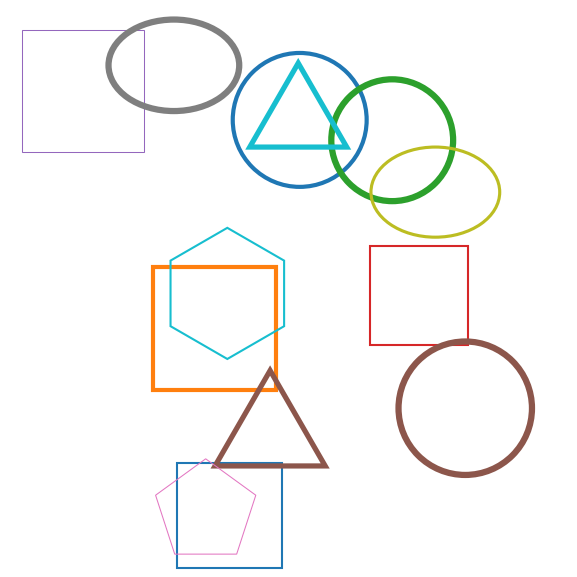[{"shape": "square", "thickness": 1, "radius": 0.45, "center": [0.397, 0.106]}, {"shape": "circle", "thickness": 2, "radius": 0.58, "center": [0.519, 0.791]}, {"shape": "square", "thickness": 2, "radius": 0.53, "center": [0.371, 0.43]}, {"shape": "circle", "thickness": 3, "radius": 0.53, "center": [0.679, 0.756]}, {"shape": "square", "thickness": 1, "radius": 0.43, "center": [0.725, 0.488]}, {"shape": "square", "thickness": 0.5, "radius": 0.53, "center": [0.144, 0.842]}, {"shape": "circle", "thickness": 3, "radius": 0.58, "center": [0.806, 0.292]}, {"shape": "triangle", "thickness": 2.5, "radius": 0.55, "center": [0.468, 0.247]}, {"shape": "pentagon", "thickness": 0.5, "radius": 0.46, "center": [0.356, 0.113]}, {"shape": "oval", "thickness": 3, "radius": 0.57, "center": [0.301, 0.886]}, {"shape": "oval", "thickness": 1.5, "radius": 0.56, "center": [0.754, 0.666]}, {"shape": "hexagon", "thickness": 1, "radius": 0.57, "center": [0.394, 0.491]}, {"shape": "triangle", "thickness": 2.5, "radius": 0.48, "center": [0.516, 0.793]}]